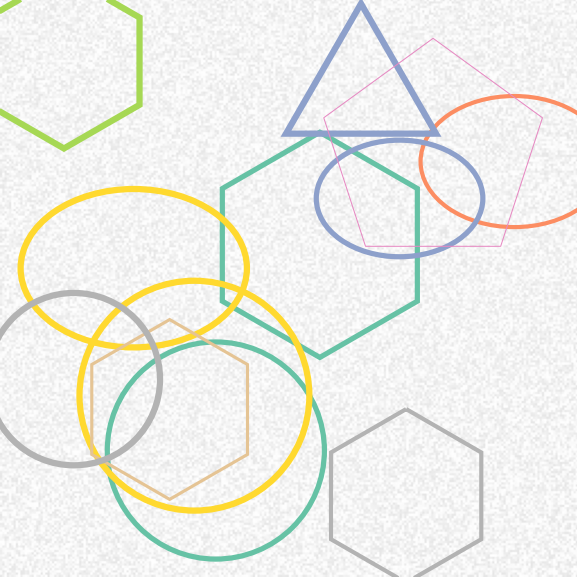[{"shape": "hexagon", "thickness": 2.5, "radius": 0.97, "center": [0.554, 0.575]}, {"shape": "circle", "thickness": 2.5, "radius": 0.94, "center": [0.374, 0.219]}, {"shape": "oval", "thickness": 2, "radius": 0.81, "center": [0.89, 0.719]}, {"shape": "oval", "thickness": 2.5, "radius": 0.72, "center": [0.692, 0.655]}, {"shape": "triangle", "thickness": 3, "radius": 0.75, "center": [0.625, 0.843]}, {"shape": "pentagon", "thickness": 0.5, "radius": 1.0, "center": [0.75, 0.734]}, {"shape": "hexagon", "thickness": 3, "radius": 0.76, "center": [0.111, 0.893]}, {"shape": "circle", "thickness": 3, "radius": 1.0, "center": [0.337, 0.314]}, {"shape": "oval", "thickness": 3, "radius": 0.98, "center": [0.232, 0.535]}, {"shape": "hexagon", "thickness": 1.5, "radius": 0.78, "center": [0.294, 0.29]}, {"shape": "hexagon", "thickness": 2, "radius": 0.75, "center": [0.703, 0.14]}, {"shape": "circle", "thickness": 3, "radius": 0.75, "center": [0.128, 0.343]}]